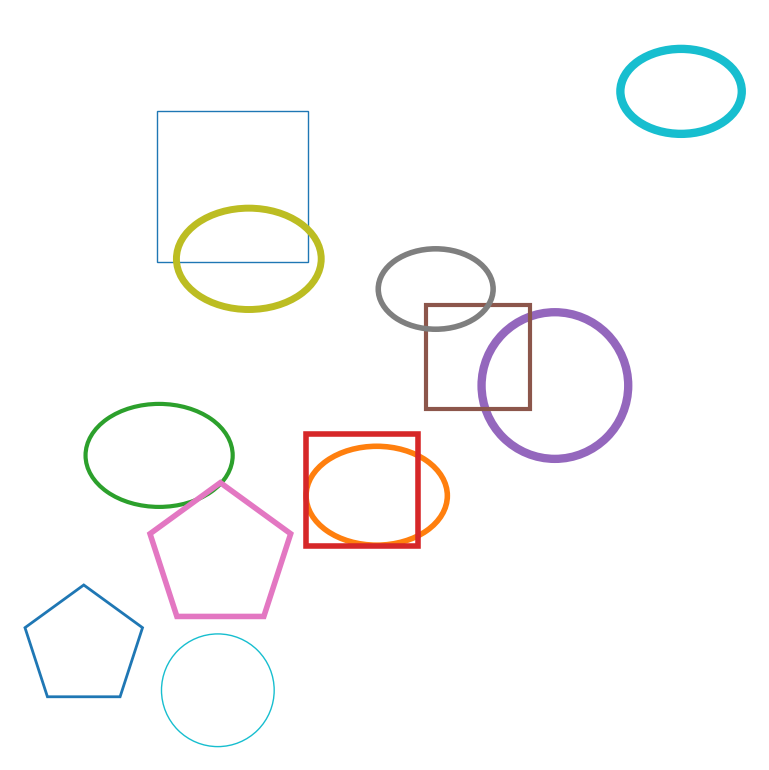[{"shape": "square", "thickness": 0.5, "radius": 0.49, "center": [0.302, 0.758]}, {"shape": "pentagon", "thickness": 1, "radius": 0.4, "center": [0.109, 0.16]}, {"shape": "oval", "thickness": 2, "radius": 0.46, "center": [0.489, 0.356]}, {"shape": "oval", "thickness": 1.5, "radius": 0.48, "center": [0.207, 0.409]}, {"shape": "square", "thickness": 2, "radius": 0.37, "center": [0.47, 0.364]}, {"shape": "circle", "thickness": 3, "radius": 0.48, "center": [0.721, 0.499]}, {"shape": "square", "thickness": 1.5, "radius": 0.34, "center": [0.62, 0.536]}, {"shape": "pentagon", "thickness": 2, "radius": 0.48, "center": [0.286, 0.277]}, {"shape": "oval", "thickness": 2, "radius": 0.37, "center": [0.566, 0.625]}, {"shape": "oval", "thickness": 2.5, "radius": 0.47, "center": [0.323, 0.664]}, {"shape": "oval", "thickness": 3, "radius": 0.39, "center": [0.885, 0.881]}, {"shape": "circle", "thickness": 0.5, "radius": 0.37, "center": [0.283, 0.104]}]